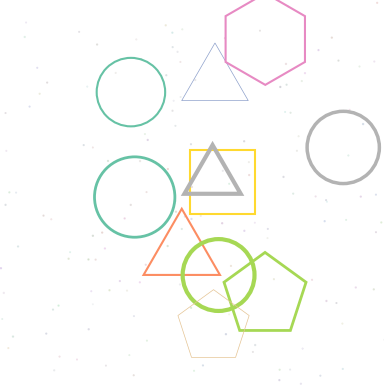[{"shape": "circle", "thickness": 2, "radius": 0.52, "center": [0.35, 0.488]}, {"shape": "circle", "thickness": 1.5, "radius": 0.44, "center": [0.34, 0.761]}, {"shape": "triangle", "thickness": 1.5, "radius": 0.57, "center": [0.472, 0.343]}, {"shape": "triangle", "thickness": 0.5, "radius": 0.5, "center": [0.558, 0.789]}, {"shape": "hexagon", "thickness": 1.5, "radius": 0.6, "center": [0.689, 0.899]}, {"shape": "pentagon", "thickness": 2, "radius": 0.56, "center": [0.688, 0.232]}, {"shape": "circle", "thickness": 3, "radius": 0.47, "center": [0.568, 0.286]}, {"shape": "square", "thickness": 1.5, "radius": 0.42, "center": [0.578, 0.527]}, {"shape": "pentagon", "thickness": 0.5, "radius": 0.49, "center": [0.555, 0.15]}, {"shape": "triangle", "thickness": 3, "radius": 0.42, "center": [0.552, 0.539]}, {"shape": "circle", "thickness": 2.5, "radius": 0.47, "center": [0.892, 0.617]}]